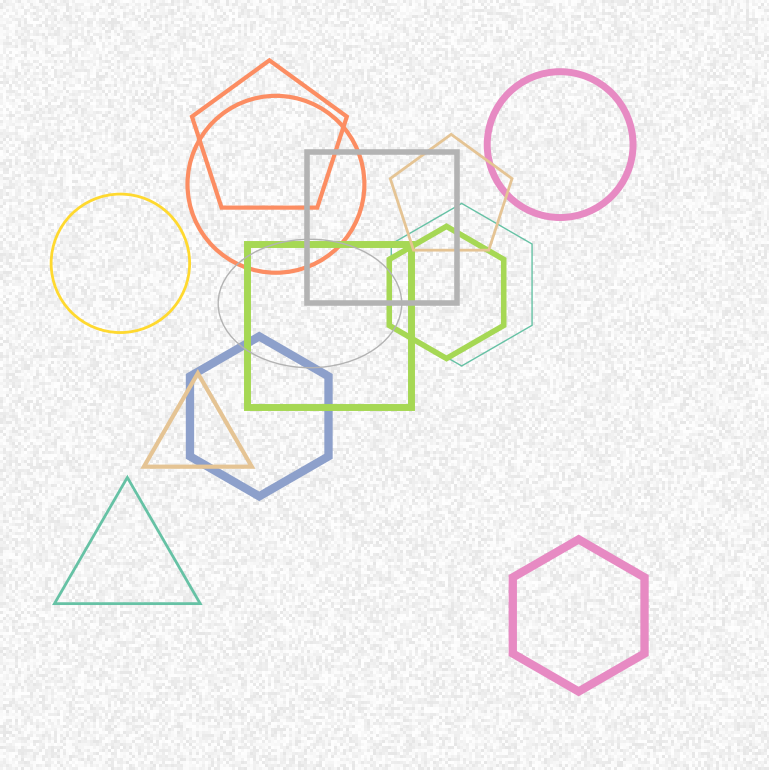[{"shape": "triangle", "thickness": 1, "radius": 0.55, "center": [0.165, 0.271]}, {"shape": "hexagon", "thickness": 0.5, "radius": 0.53, "center": [0.6, 0.63]}, {"shape": "pentagon", "thickness": 1.5, "radius": 0.53, "center": [0.35, 0.816]}, {"shape": "circle", "thickness": 1.5, "radius": 0.57, "center": [0.358, 0.761]}, {"shape": "hexagon", "thickness": 3, "radius": 0.52, "center": [0.337, 0.459]}, {"shape": "hexagon", "thickness": 3, "radius": 0.49, "center": [0.751, 0.201]}, {"shape": "circle", "thickness": 2.5, "radius": 0.47, "center": [0.727, 0.812]}, {"shape": "square", "thickness": 2.5, "radius": 0.53, "center": [0.427, 0.577]}, {"shape": "hexagon", "thickness": 2, "radius": 0.43, "center": [0.58, 0.62]}, {"shape": "circle", "thickness": 1, "radius": 0.45, "center": [0.156, 0.658]}, {"shape": "triangle", "thickness": 1.5, "radius": 0.4, "center": [0.257, 0.434]}, {"shape": "pentagon", "thickness": 1, "radius": 0.42, "center": [0.586, 0.742]}, {"shape": "square", "thickness": 2, "radius": 0.49, "center": [0.496, 0.705]}, {"shape": "oval", "thickness": 0.5, "radius": 0.6, "center": [0.403, 0.606]}]